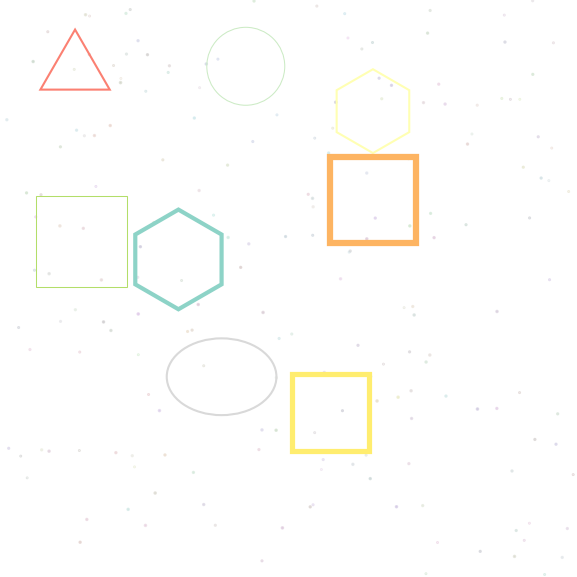[{"shape": "hexagon", "thickness": 2, "radius": 0.43, "center": [0.309, 0.55]}, {"shape": "hexagon", "thickness": 1, "radius": 0.36, "center": [0.646, 0.807]}, {"shape": "triangle", "thickness": 1, "radius": 0.35, "center": [0.13, 0.879]}, {"shape": "square", "thickness": 3, "radius": 0.37, "center": [0.646, 0.653]}, {"shape": "square", "thickness": 0.5, "radius": 0.39, "center": [0.142, 0.581]}, {"shape": "oval", "thickness": 1, "radius": 0.47, "center": [0.384, 0.347]}, {"shape": "circle", "thickness": 0.5, "radius": 0.34, "center": [0.426, 0.884]}, {"shape": "square", "thickness": 2.5, "radius": 0.33, "center": [0.572, 0.285]}]